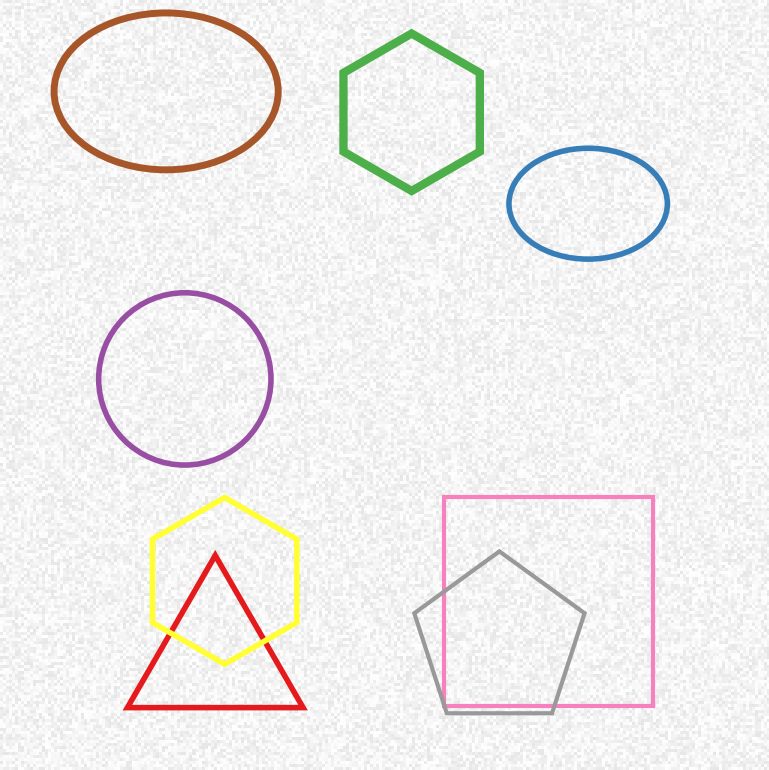[{"shape": "triangle", "thickness": 2, "radius": 0.66, "center": [0.28, 0.147]}, {"shape": "oval", "thickness": 2, "radius": 0.51, "center": [0.764, 0.735]}, {"shape": "hexagon", "thickness": 3, "radius": 0.51, "center": [0.535, 0.854]}, {"shape": "circle", "thickness": 2, "radius": 0.56, "center": [0.24, 0.508]}, {"shape": "hexagon", "thickness": 2, "radius": 0.54, "center": [0.292, 0.246]}, {"shape": "oval", "thickness": 2.5, "radius": 0.73, "center": [0.216, 0.881]}, {"shape": "square", "thickness": 1.5, "radius": 0.68, "center": [0.712, 0.219]}, {"shape": "pentagon", "thickness": 1.5, "radius": 0.58, "center": [0.649, 0.168]}]